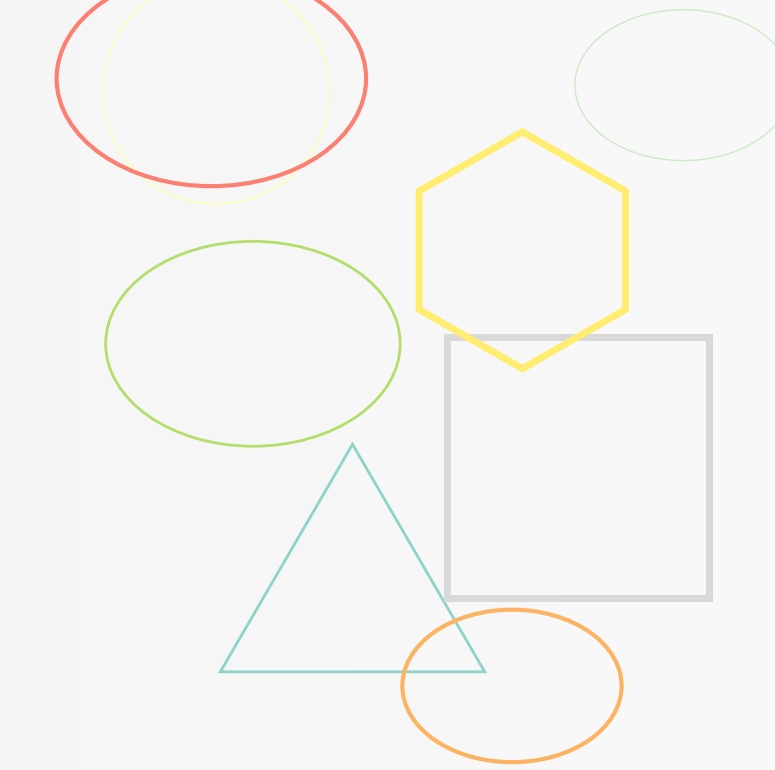[{"shape": "triangle", "thickness": 1, "radius": 0.98, "center": [0.455, 0.226]}, {"shape": "circle", "thickness": 0.5, "radius": 0.73, "center": [0.279, 0.881]}, {"shape": "oval", "thickness": 1.5, "radius": 1.0, "center": [0.273, 0.898]}, {"shape": "oval", "thickness": 1.5, "radius": 0.71, "center": [0.661, 0.109]}, {"shape": "oval", "thickness": 1, "radius": 0.95, "center": [0.326, 0.554]}, {"shape": "square", "thickness": 2.5, "radius": 0.85, "center": [0.746, 0.393]}, {"shape": "oval", "thickness": 0.5, "radius": 0.7, "center": [0.882, 0.889]}, {"shape": "hexagon", "thickness": 2.5, "radius": 0.77, "center": [0.674, 0.675]}]